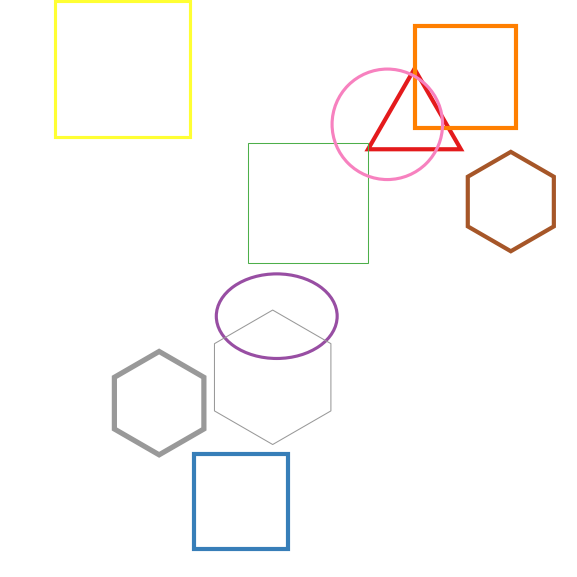[{"shape": "triangle", "thickness": 2, "radius": 0.46, "center": [0.718, 0.787]}, {"shape": "square", "thickness": 2, "radius": 0.41, "center": [0.417, 0.13]}, {"shape": "square", "thickness": 0.5, "radius": 0.52, "center": [0.534, 0.647]}, {"shape": "oval", "thickness": 1.5, "radius": 0.52, "center": [0.479, 0.452]}, {"shape": "square", "thickness": 2, "radius": 0.44, "center": [0.806, 0.866]}, {"shape": "square", "thickness": 1.5, "radius": 0.59, "center": [0.212, 0.88]}, {"shape": "hexagon", "thickness": 2, "radius": 0.43, "center": [0.885, 0.65]}, {"shape": "circle", "thickness": 1.5, "radius": 0.48, "center": [0.671, 0.784]}, {"shape": "hexagon", "thickness": 0.5, "radius": 0.58, "center": [0.472, 0.346]}, {"shape": "hexagon", "thickness": 2.5, "radius": 0.45, "center": [0.276, 0.301]}]